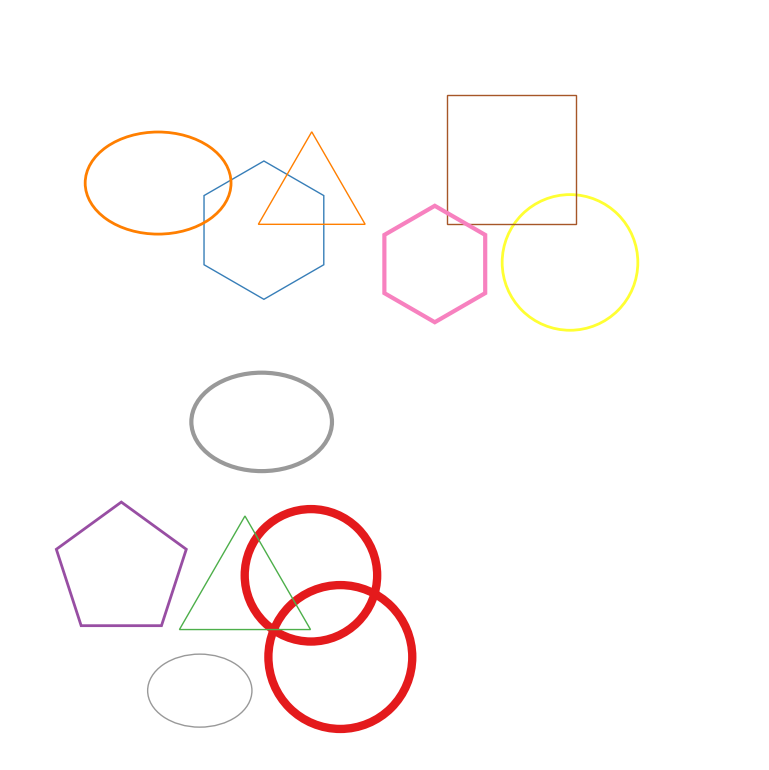[{"shape": "circle", "thickness": 3, "radius": 0.47, "center": [0.442, 0.147]}, {"shape": "circle", "thickness": 3, "radius": 0.43, "center": [0.404, 0.253]}, {"shape": "hexagon", "thickness": 0.5, "radius": 0.45, "center": [0.343, 0.701]}, {"shape": "triangle", "thickness": 0.5, "radius": 0.49, "center": [0.318, 0.232]}, {"shape": "pentagon", "thickness": 1, "radius": 0.44, "center": [0.158, 0.259]}, {"shape": "oval", "thickness": 1, "radius": 0.47, "center": [0.205, 0.762]}, {"shape": "triangle", "thickness": 0.5, "radius": 0.4, "center": [0.405, 0.749]}, {"shape": "circle", "thickness": 1, "radius": 0.44, "center": [0.74, 0.659]}, {"shape": "square", "thickness": 0.5, "radius": 0.42, "center": [0.665, 0.792]}, {"shape": "hexagon", "thickness": 1.5, "radius": 0.38, "center": [0.565, 0.657]}, {"shape": "oval", "thickness": 0.5, "radius": 0.34, "center": [0.259, 0.103]}, {"shape": "oval", "thickness": 1.5, "radius": 0.46, "center": [0.34, 0.452]}]